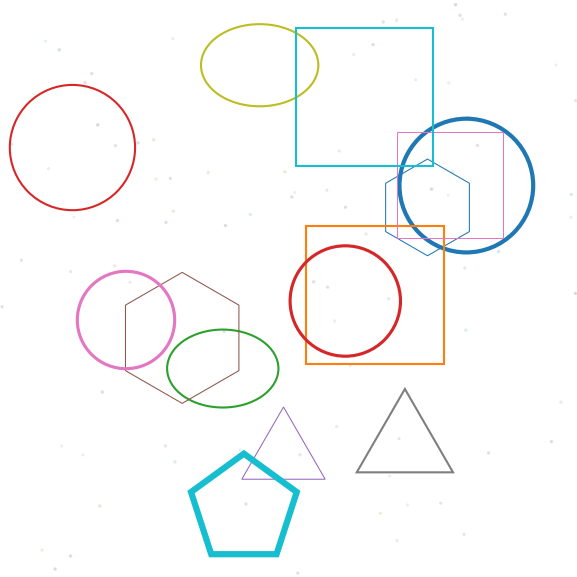[{"shape": "hexagon", "thickness": 0.5, "radius": 0.42, "center": [0.74, 0.64]}, {"shape": "circle", "thickness": 2, "radius": 0.58, "center": [0.808, 0.678]}, {"shape": "square", "thickness": 1, "radius": 0.6, "center": [0.65, 0.488]}, {"shape": "oval", "thickness": 1, "radius": 0.48, "center": [0.386, 0.361]}, {"shape": "circle", "thickness": 1, "radius": 0.54, "center": [0.125, 0.744]}, {"shape": "circle", "thickness": 1.5, "radius": 0.48, "center": [0.598, 0.478]}, {"shape": "triangle", "thickness": 0.5, "radius": 0.42, "center": [0.491, 0.211]}, {"shape": "hexagon", "thickness": 0.5, "radius": 0.57, "center": [0.315, 0.414]}, {"shape": "square", "thickness": 0.5, "radius": 0.46, "center": [0.779, 0.679]}, {"shape": "circle", "thickness": 1.5, "radius": 0.42, "center": [0.218, 0.445]}, {"shape": "triangle", "thickness": 1, "radius": 0.48, "center": [0.701, 0.229]}, {"shape": "oval", "thickness": 1, "radius": 0.51, "center": [0.45, 0.886]}, {"shape": "pentagon", "thickness": 3, "radius": 0.48, "center": [0.422, 0.117]}, {"shape": "square", "thickness": 1, "radius": 0.6, "center": [0.632, 0.831]}]